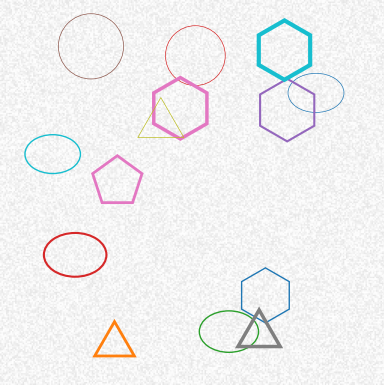[{"shape": "hexagon", "thickness": 1, "radius": 0.36, "center": [0.689, 0.233]}, {"shape": "oval", "thickness": 0.5, "radius": 0.36, "center": [0.821, 0.759]}, {"shape": "triangle", "thickness": 2, "radius": 0.3, "center": [0.297, 0.105]}, {"shape": "oval", "thickness": 1, "radius": 0.38, "center": [0.595, 0.139]}, {"shape": "oval", "thickness": 1.5, "radius": 0.41, "center": [0.195, 0.338]}, {"shape": "circle", "thickness": 0.5, "radius": 0.39, "center": [0.507, 0.856]}, {"shape": "hexagon", "thickness": 1.5, "radius": 0.41, "center": [0.746, 0.714]}, {"shape": "circle", "thickness": 0.5, "radius": 0.42, "center": [0.236, 0.88]}, {"shape": "hexagon", "thickness": 2.5, "radius": 0.4, "center": [0.468, 0.719]}, {"shape": "pentagon", "thickness": 2, "radius": 0.34, "center": [0.305, 0.528]}, {"shape": "triangle", "thickness": 2.5, "radius": 0.32, "center": [0.673, 0.132]}, {"shape": "triangle", "thickness": 0.5, "radius": 0.35, "center": [0.418, 0.677]}, {"shape": "hexagon", "thickness": 3, "radius": 0.39, "center": [0.739, 0.87]}, {"shape": "oval", "thickness": 1, "radius": 0.36, "center": [0.137, 0.6]}]